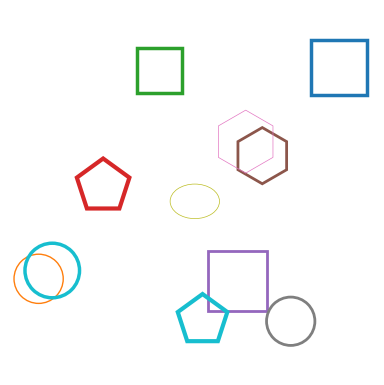[{"shape": "square", "thickness": 2.5, "radius": 0.36, "center": [0.88, 0.825]}, {"shape": "circle", "thickness": 1, "radius": 0.32, "center": [0.1, 0.276]}, {"shape": "square", "thickness": 2.5, "radius": 0.29, "center": [0.413, 0.817]}, {"shape": "pentagon", "thickness": 3, "radius": 0.36, "center": [0.268, 0.517]}, {"shape": "square", "thickness": 2, "radius": 0.39, "center": [0.617, 0.271]}, {"shape": "hexagon", "thickness": 2, "radius": 0.36, "center": [0.681, 0.596]}, {"shape": "hexagon", "thickness": 0.5, "radius": 0.41, "center": [0.638, 0.632]}, {"shape": "circle", "thickness": 2, "radius": 0.31, "center": [0.755, 0.166]}, {"shape": "oval", "thickness": 0.5, "radius": 0.32, "center": [0.506, 0.477]}, {"shape": "circle", "thickness": 2.5, "radius": 0.35, "center": [0.136, 0.297]}, {"shape": "pentagon", "thickness": 3, "radius": 0.34, "center": [0.526, 0.169]}]